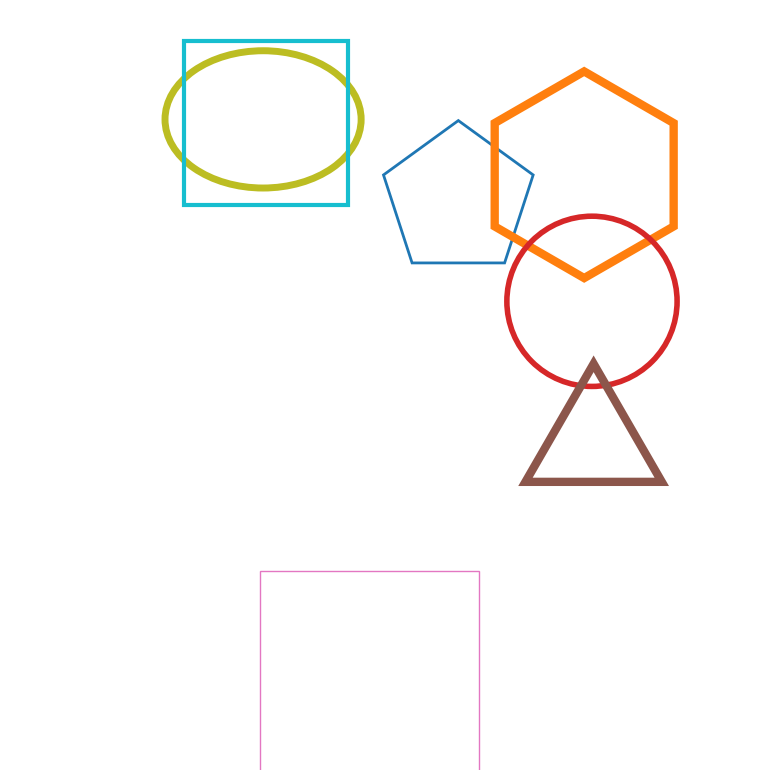[{"shape": "pentagon", "thickness": 1, "radius": 0.51, "center": [0.595, 0.741]}, {"shape": "hexagon", "thickness": 3, "radius": 0.67, "center": [0.759, 0.773]}, {"shape": "circle", "thickness": 2, "radius": 0.55, "center": [0.769, 0.609]}, {"shape": "triangle", "thickness": 3, "radius": 0.51, "center": [0.771, 0.425]}, {"shape": "square", "thickness": 0.5, "radius": 0.71, "center": [0.48, 0.116]}, {"shape": "oval", "thickness": 2.5, "radius": 0.64, "center": [0.342, 0.845]}, {"shape": "square", "thickness": 1.5, "radius": 0.53, "center": [0.345, 0.84]}]